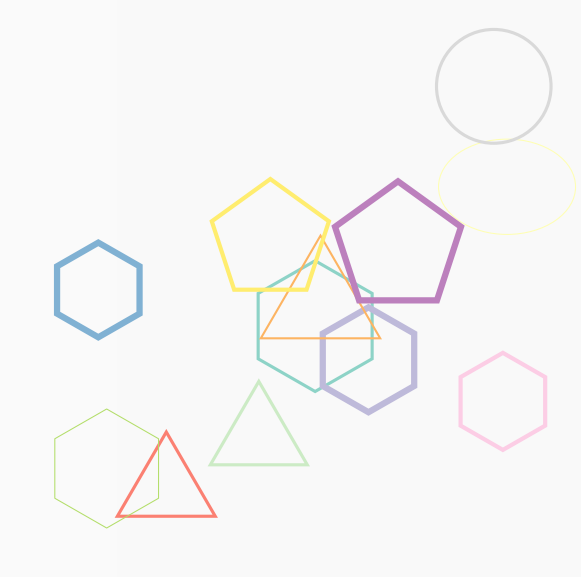[{"shape": "hexagon", "thickness": 1.5, "radius": 0.57, "center": [0.542, 0.434]}, {"shape": "oval", "thickness": 0.5, "radius": 0.59, "center": [0.872, 0.676]}, {"shape": "hexagon", "thickness": 3, "radius": 0.45, "center": [0.634, 0.376]}, {"shape": "triangle", "thickness": 1.5, "radius": 0.49, "center": [0.286, 0.154]}, {"shape": "hexagon", "thickness": 3, "radius": 0.41, "center": [0.169, 0.497]}, {"shape": "triangle", "thickness": 1, "radius": 0.59, "center": [0.551, 0.473]}, {"shape": "hexagon", "thickness": 0.5, "radius": 0.52, "center": [0.184, 0.188]}, {"shape": "hexagon", "thickness": 2, "radius": 0.42, "center": [0.865, 0.304]}, {"shape": "circle", "thickness": 1.5, "radius": 0.49, "center": [0.849, 0.85]}, {"shape": "pentagon", "thickness": 3, "radius": 0.57, "center": [0.685, 0.571]}, {"shape": "triangle", "thickness": 1.5, "radius": 0.48, "center": [0.445, 0.242]}, {"shape": "pentagon", "thickness": 2, "radius": 0.53, "center": [0.465, 0.583]}]